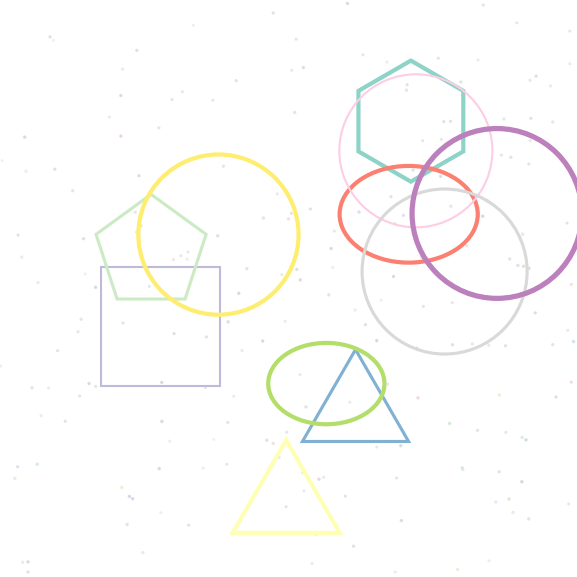[{"shape": "hexagon", "thickness": 2, "radius": 0.52, "center": [0.711, 0.789]}, {"shape": "triangle", "thickness": 2, "radius": 0.53, "center": [0.495, 0.13]}, {"shape": "square", "thickness": 1, "radius": 0.52, "center": [0.278, 0.434]}, {"shape": "oval", "thickness": 2, "radius": 0.6, "center": [0.708, 0.628]}, {"shape": "triangle", "thickness": 1.5, "radius": 0.53, "center": [0.616, 0.288]}, {"shape": "oval", "thickness": 2, "radius": 0.5, "center": [0.565, 0.335]}, {"shape": "circle", "thickness": 1, "radius": 0.66, "center": [0.72, 0.738]}, {"shape": "circle", "thickness": 1.5, "radius": 0.71, "center": [0.77, 0.529]}, {"shape": "circle", "thickness": 2.5, "radius": 0.74, "center": [0.861, 0.63]}, {"shape": "pentagon", "thickness": 1.5, "radius": 0.5, "center": [0.262, 0.562]}, {"shape": "circle", "thickness": 2, "radius": 0.69, "center": [0.378, 0.593]}]